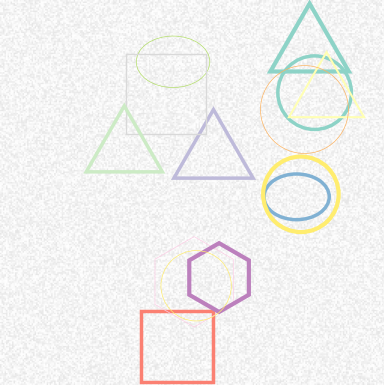[{"shape": "circle", "thickness": 2.5, "radius": 0.48, "center": [0.817, 0.759]}, {"shape": "triangle", "thickness": 3, "radius": 0.59, "center": [0.804, 0.873]}, {"shape": "triangle", "thickness": 1.5, "radius": 0.56, "center": [0.848, 0.752]}, {"shape": "triangle", "thickness": 2.5, "radius": 0.59, "center": [0.555, 0.597]}, {"shape": "square", "thickness": 2.5, "radius": 0.47, "center": [0.459, 0.1]}, {"shape": "oval", "thickness": 2.5, "radius": 0.42, "center": [0.77, 0.489]}, {"shape": "circle", "thickness": 0.5, "radius": 0.57, "center": [0.791, 0.716]}, {"shape": "oval", "thickness": 0.5, "radius": 0.48, "center": [0.449, 0.84]}, {"shape": "hexagon", "thickness": 0.5, "radius": 0.59, "center": [0.504, 0.268]}, {"shape": "square", "thickness": 1, "radius": 0.52, "center": [0.431, 0.756]}, {"shape": "hexagon", "thickness": 3, "radius": 0.45, "center": [0.569, 0.279]}, {"shape": "triangle", "thickness": 2.5, "radius": 0.57, "center": [0.323, 0.611]}, {"shape": "circle", "thickness": 3, "radius": 0.49, "center": [0.782, 0.495]}, {"shape": "circle", "thickness": 0.5, "radius": 0.46, "center": [0.509, 0.258]}]